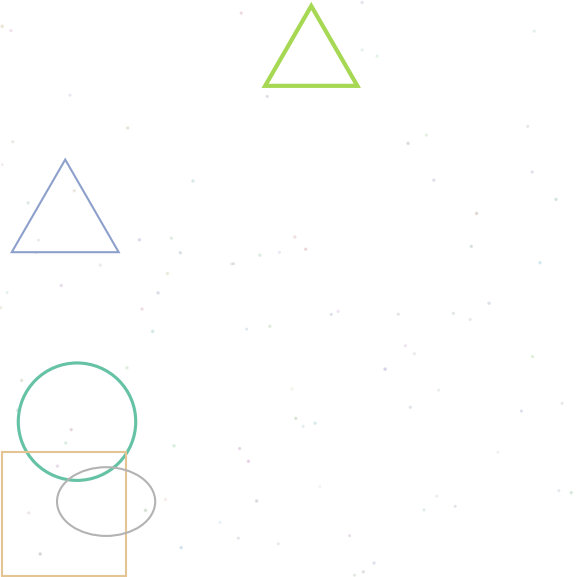[{"shape": "circle", "thickness": 1.5, "radius": 0.51, "center": [0.133, 0.269]}, {"shape": "triangle", "thickness": 1, "radius": 0.53, "center": [0.113, 0.616]}, {"shape": "triangle", "thickness": 2, "radius": 0.46, "center": [0.539, 0.897]}, {"shape": "square", "thickness": 1, "radius": 0.54, "center": [0.111, 0.109]}, {"shape": "oval", "thickness": 1, "radius": 0.43, "center": [0.184, 0.131]}]